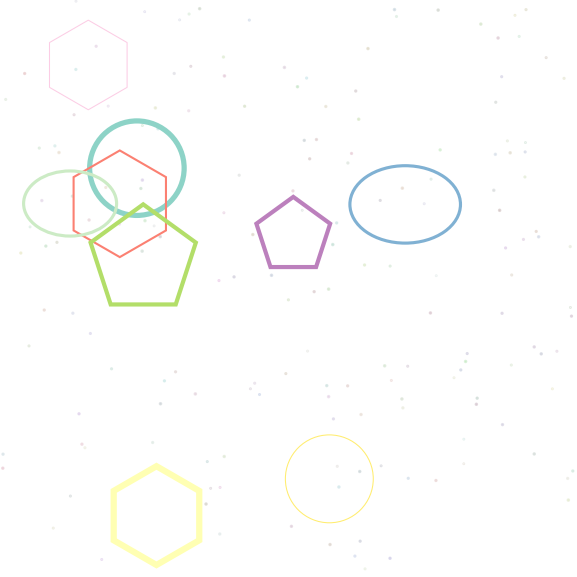[{"shape": "circle", "thickness": 2.5, "radius": 0.41, "center": [0.237, 0.708]}, {"shape": "hexagon", "thickness": 3, "radius": 0.43, "center": [0.271, 0.106]}, {"shape": "hexagon", "thickness": 1, "radius": 0.46, "center": [0.207, 0.646]}, {"shape": "oval", "thickness": 1.5, "radius": 0.48, "center": [0.702, 0.645]}, {"shape": "pentagon", "thickness": 2, "radius": 0.48, "center": [0.248, 0.549]}, {"shape": "hexagon", "thickness": 0.5, "radius": 0.39, "center": [0.153, 0.887]}, {"shape": "pentagon", "thickness": 2, "radius": 0.34, "center": [0.508, 0.591]}, {"shape": "oval", "thickness": 1.5, "radius": 0.4, "center": [0.121, 0.647]}, {"shape": "circle", "thickness": 0.5, "radius": 0.38, "center": [0.57, 0.17]}]